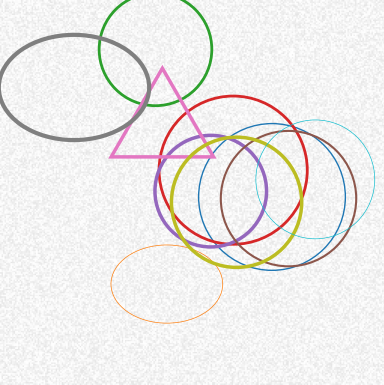[{"shape": "circle", "thickness": 1, "radius": 0.95, "center": [0.706, 0.488]}, {"shape": "oval", "thickness": 0.5, "radius": 0.73, "center": [0.433, 0.262]}, {"shape": "circle", "thickness": 2, "radius": 0.73, "center": [0.404, 0.872]}, {"shape": "circle", "thickness": 2, "radius": 0.96, "center": [0.606, 0.558]}, {"shape": "circle", "thickness": 2.5, "radius": 0.72, "center": [0.547, 0.504]}, {"shape": "circle", "thickness": 1.5, "radius": 0.88, "center": [0.749, 0.484]}, {"shape": "triangle", "thickness": 2.5, "radius": 0.77, "center": [0.422, 0.669]}, {"shape": "oval", "thickness": 3, "radius": 0.98, "center": [0.192, 0.773]}, {"shape": "circle", "thickness": 2.5, "radius": 0.85, "center": [0.614, 0.475]}, {"shape": "circle", "thickness": 0.5, "radius": 0.77, "center": [0.819, 0.534]}]